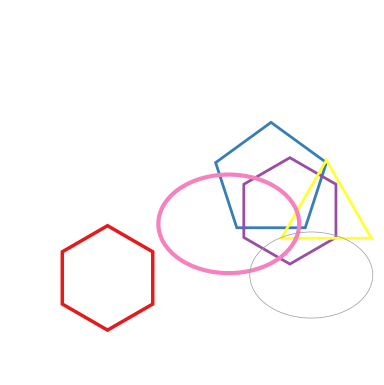[{"shape": "hexagon", "thickness": 2.5, "radius": 0.68, "center": [0.279, 0.278]}, {"shape": "pentagon", "thickness": 2, "radius": 0.76, "center": [0.704, 0.531]}, {"shape": "hexagon", "thickness": 2, "radius": 0.69, "center": [0.753, 0.452]}, {"shape": "triangle", "thickness": 2, "radius": 0.68, "center": [0.848, 0.449]}, {"shape": "oval", "thickness": 3, "radius": 0.91, "center": [0.594, 0.419]}, {"shape": "oval", "thickness": 0.5, "radius": 0.8, "center": [0.809, 0.286]}]